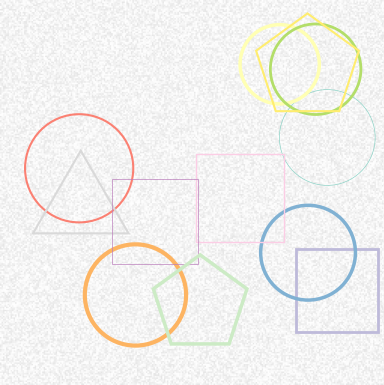[{"shape": "circle", "thickness": 0.5, "radius": 0.62, "center": [0.85, 0.643]}, {"shape": "circle", "thickness": 2.5, "radius": 0.51, "center": [0.726, 0.833]}, {"shape": "square", "thickness": 2, "radius": 0.54, "center": [0.875, 0.246]}, {"shape": "circle", "thickness": 1.5, "radius": 0.7, "center": [0.206, 0.563]}, {"shape": "circle", "thickness": 2.5, "radius": 0.62, "center": [0.8, 0.344]}, {"shape": "circle", "thickness": 3, "radius": 0.66, "center": [0.352, 0.234]}, {"shape": "circle", "thickness": 2, "radius": 0.59, "center": [0.82, 0.82]}, {"shape": "square", "thickness": 1, "radius": 0.58, "center": [0.623, 0.486]}, {"shape": "triangle", "thickness": 1.5, "radius": 0.72, "center": [0.21, 0.465]}, {"shape": "square", "thickness": 0.5, "radius": 0.55, "center": [0.403, 0.424]}, {"shape": "pentagon", "thickness": 2.5, "radius": 0.64, "center": [0.52, 0.21]}, {"shape": "pentagon", "thickness": 1.5, "radius": 0.7, "center": [0.799, 0.825]}]